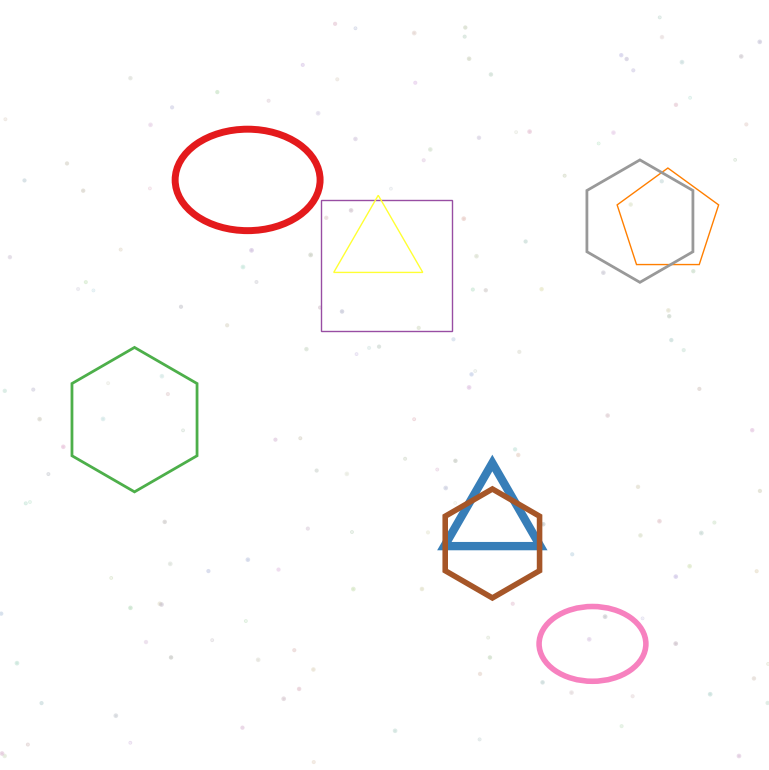[{"shape": "oval", "thickness": 2.5, "radius": 0.47, "center": [0.322, 0.766]}, {"shape": "triangle", "thickness": 3, "radius": 0.36, "center": [0.639, 0.327]}, {"shape": "hexagon", "thickness": 1, "radius": 0.47, "center": [0.175, 0.455]}, {"shape": "square", "thickness": 0.5, "radius": 0.43, "center": [0.502, 0.655]}, {"shape": "pentagon", "thickness": 0.5, "radius": 0.35, "center": [0.867, 0.712]}, {"shape": "triangle", "thickness": 0.5, "radius": 0.33, "center": [0.491, 0.68]}, {"shape": "hexagon", "thickness": 2, "radius": 0.35, "center": [0.639, 0.294]}, {"shape": "oval", "thickness": 2, "radius": 0.35, "center": [0.769, 0.164]}, {"shape": "hexagon", "thickness": 1, "radius": 0.4, "center": [0.831, 0.713]}]